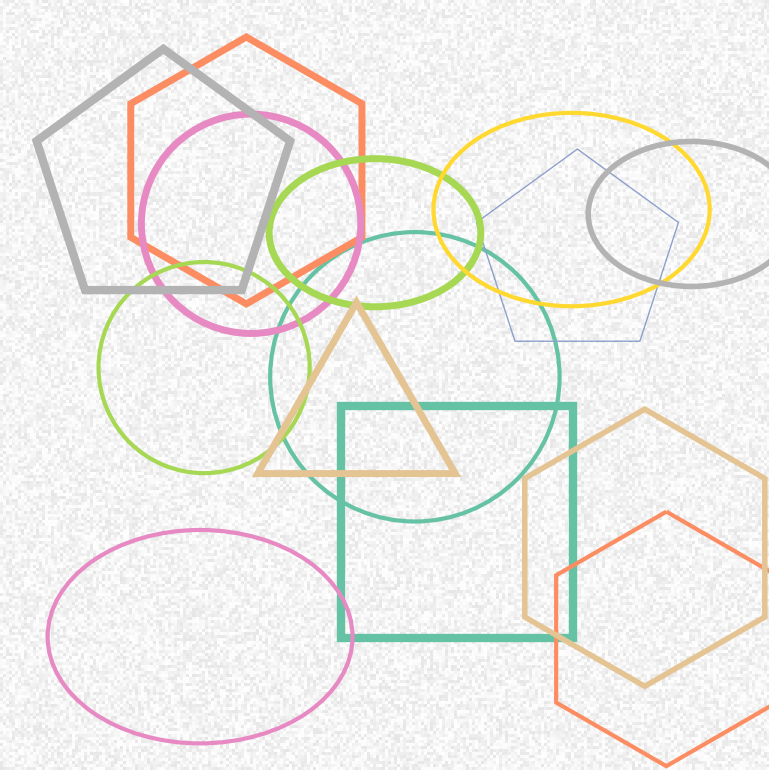[{"shape": "circle", "thickness": 1.5, "radius": 0.94, "center": [0.539, 0.511]}, {"shape": "square", "thickness": 3, "radius": 0.75, "center": [0.593, 0.322]}, {"shape": "hexagon", "thickness": 1.5, "radius": 0.83, "center": [0.865, 0.17]}, {"shape": "hexagon", "thickness": 2.5, "radius": 0.87, "center": [0.32, 0.779]}, {"shape": "pentagon", "thickness": 0.5, "radius": 0.69, "center": [0.75, 0.668]}, {"shape": "oval", "thickness": 1.5, "radius": 0.99, "center": [0.26, 0.173]}, {"shape": "circle", "thickness": 2.5, "radius": 0.71, "center": [0.326, 0.709]}, {"shape": "oval", "thickness": 2.5, "radius": 0.69, "center": [0.487, 0.698]}, {"shape": "circle", "thickness": 1.5, "radius": 0.69, "center": [0.265, 0.523]}, {"shape": "oval", "thickness": 1.5, "radius": 0.9, "center": [0.742, 0.728]}, {"shape": "triangle", "thickness": 2.5, "radius": 0.74, "center": [0.463, 0.459]}, {"shape": "hexagon", "thickness": 2, "radius": 0.9, "center": [0.837, 0.289]}, {"shape": "oval", "thickness": 2, "radius": 0.67, "center": [0.898, 0.722]}, {"shape": "pentagon", "thickness": 3, "radius": 0.87, "center": [0.212, 0.763]}]